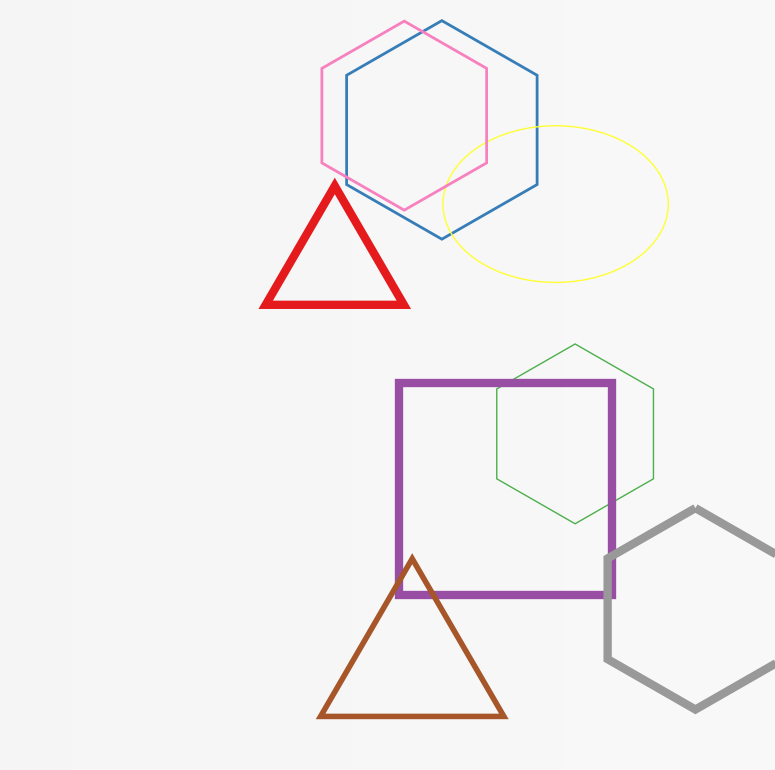[{"shape": "triangle", "thickness": 3, "radius": 0.51, "center": [0.432, 0.656]}, {"shape": "hexagon", "thickness": 1, "radius": 0.71, "center": [0.57, 0.831]}, {"shape": "hexagon", "thickness": 0.5, "radius": 0.58, "center": [0.742, 0.437]}, {"shape": "square", "thickness": 3, "radius": 0.69, "center": [0.653, 0.365]}, {"shape": "oval", "thickness": 0.5, "radius": 0.73, "center": [0.717, 0.735]}, {"shape": "triangle", "thickness": 2, "radius": 0.68, "center": [0.532, 0.138]}, {"shape": "hexagon", "thickness": 1, "radius": 0.61, "center": [0.522, 0.85]}, {"shape": "hexagon", "thickness": 3, "radius": 0.65, "center": [0.897, 0.209]}]